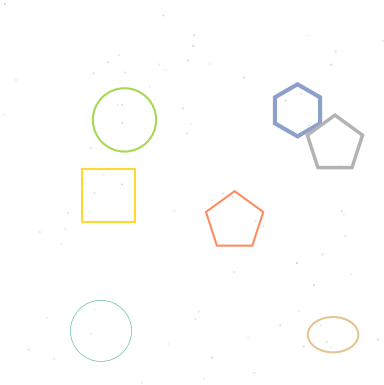[{"shape": "circle", "thickness": 0.5, "radius": 0.4, "center": [0.262, 0.141]}, {"shape": "pentagon", "thickness": 1.5, "radius": 0.39, "center": [0.609, 0.425]}, {"shape": "hexagon", "thickness": 3, "radius": 0.34, "center": [0.773, 0.713]}, {"shape": "circle", "thickness": 1.5, "radius": 0.41, "center": [0.323, 0.689]}, {"shape": "square", "thickness": 1.5, "radius": 0.34, "center": [0.283, 0.491]}, {"shape": "oval", "thickness": 1.5, "radius": 0.33, "center": [0.865, 0.131]}, {"shape": "pentagon", "thickness": 2.5, "radius": 0.38, "center": [0.87, 0.626]}]